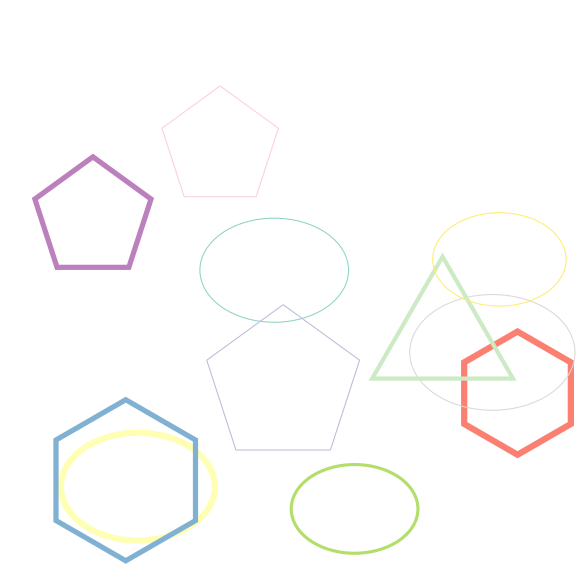[{"shape": "oval", "thickness": 0.5, "radius": 0.64, "center": [0.475, 0.531]}, {"shape": "oval", "thickness": 3, "radius": 0.67, "center": [0.239, 0.156]}, {"shape": "pentagon", "thickness": 0.5, "radius": 0.7, "center": [0.49, 0.332]}, {"shape": "hexagon", "thickness": 3, "radius": 0.53, "center": [0.896, 0.318]}, {"shape": "hexagon", "thickness": 2.5, "radius": 0.7, "center": [0.218, 0.167]}, {"shape": "oval", "thickness": 1.5, "radius": 0.55, "center": [0.614, 0.118]}, {"shape": "pentagon", "thickness": 0.5, "radius": 0.53, "center": [0.381, 0.744]}, {"shape": "oval", "thickness": 0.5, "radius": 0.72, "center": [0.853, 0.389]}, {"shape": "pentagon", "thickness": 2.5, "radius": 0.53, "center": [0.161, 0.622]}, {"shape": "triangle", "thickness": 2, "radius": 0.7, "center": [0.766, 0.414]}, {"shape": "oval", "thickness": 0.5, "radius": 0.58, "center": [0.865, 0.55]}]